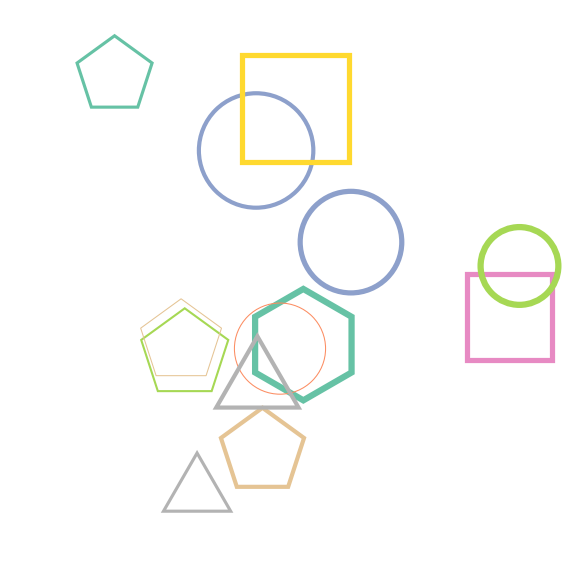[{"shape": "hexagon", "thickness": 3, "radius": 0.48, "center": [0.525, 0.402]}, {"shape": "pentagon", "thickness": 1.5, "radius": 0.34, "center": [0.198, 0.869]}, {"shape": "circle", "thickness": 0.5, "radius": 0.39, "center": [0.485, 0.395]}, {"shape": "circle", "thickness": 2, "radius": 0.5, "center": [0.443, 0.739]}, {"shape": "circle", "thickness": 2.5, "radius": 0.44, "center": [0.608, 0.58]}, {"shape": "square", "thickness": 2.5, "radius": 0.37, "center": [0.882, 0.45]}, {"shape": "pentagon", "thickness": 1, "radius": 0.4, "center": [0.32, 0.386]}, {"shape": "circle", "thickness": 3, "radius": 0.34, "center": [0.9, 0.539]}, {"shape": "square", "thickness": 2.5, "radius": 0.46, "center": [0.512, 0.811]}, {"shape": "pentagon", "thickness": 0.5, "radius": 0.37, "center": [0.314, 0.408]}, {"shape": "pentagon", "thickness": 2, "radius": 0.38, "center": [0.455, 0.217]}, {"shape": "triangle", "thickness": 1.5, "radius": 0.34, "center": [0.341, 0.148]}, {"shape": "triangle", "thickness": 2, "radius": 0.41, "center": [0.446, 0.335]}]